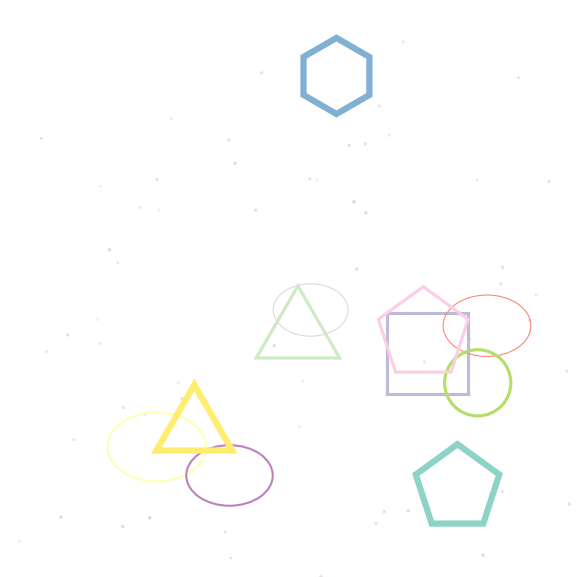[{"shape": "pentagon", "thickness": 3, "radius": 0.38, "center": [0.792, 0.154]}, {"shape": "oval", "thickness": 1, "radius": 0.43, "center": [0.271, 0.225]}, {"shape": "square", "thickness": 1.5, "radius": 0.35, "center": [0.741, 0.387]}, {"shape": "oval", "thickness": 0.5, "radius": 0.38, "center": [0.843, 0.435]}, {"shape": "hexagon", "thickness": 3, "radius": 0.33, "center": [0.583, 0.868]}, {"shape": "circle", "thickness": 1.5, "radius": 0.29, "center": [0.827, 0.336]}, {"shape": "pentagon", "thickness": 1.5, "radius": 0.41, "center": [0.733, 0.421]}, {"shape": "oval", "thickness": 0.5, "radius": 0.32, "center": [0.538, 0.462]}, {"shape": "oval", "thickness": 1, "radius": 0.37, "center": [0.397, 0.176]}, {"shape": "triangle", "thickness": 1.5, "radius": 0.42, "center": [0.516, 0.421]}, {"shape": "triangle", "thickness": 3, "radius": 0.38, "center": [0.336, 0.257]}]